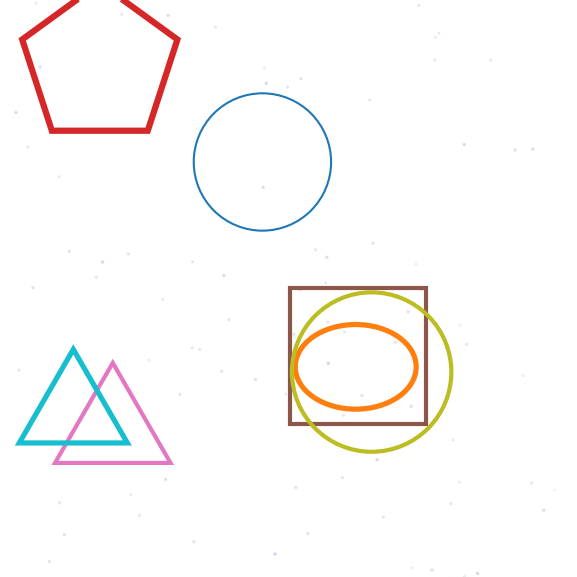[{"shape": "circle", "thickness": 1, "radius": 0.59, "center": [0.454, 0.719]}, {"shape": "oval", "thickness": 2.5, "radius": 0.52, "center": [0.616, 0.364]}, {"shape": "pentagon", "thickness": 3, "radius": 0.71, "center": [0.173, 0.887]}, {"shape": "square", "thickness": 2, "radius": 0.59, "center": [0.621, 0.382]}, {"shape": "triangle", "thickness": 2, "radius": 0.58, "center": [0.195, 0.255]}, {"shape": "circle", "thickness": 2, "radius": 0.69, "center": [0.644, 0.355]}, {"shape": "triangle", "thickness": 2.5, "radius": 0.54, "center": [0.127, 0.286]}]